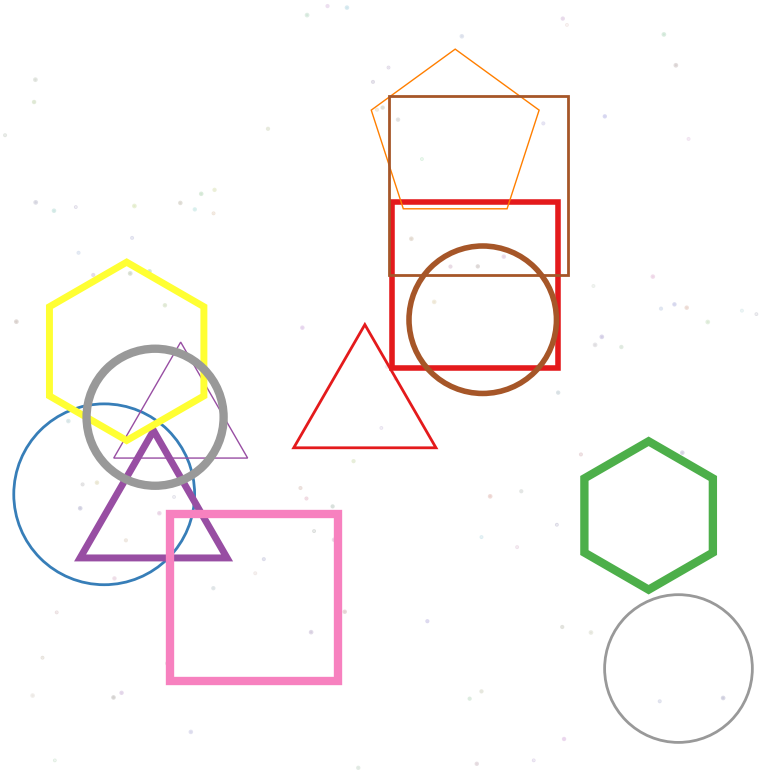[{"shape": "square", "thickness": 2, "radius": 0.54, "center": [0.617, 0.63]}, {"shape": "triangle", "thickness": 1, "radius": 0.53, "center": [0.474, 0.472]}, {"shape": "circle", "thickness": 1, "radius": 0.59, "center": [0.135, 0.358]}, {"shape": "hexagon", "thickness": 3, "radius": 0.48, "center": [0.842, 0.331]}, {"shape": "triangle", "thickness": 2.5, "radius": 0.55, "center": [0.199, 0.331]}, {"shape": "triangle", "thickness": 0.5, "radius": 0.5, "center": [0.235, 0.455]}, {"shape": "pentagon", "thickness": 0.5, "radius": 0.57, "center": [0.591, 0.822]}, {"shape": "hexagon", "thickness": 2.5, "radius": 0.58, "center": [0.165, 0.544]}, {"shape": "square", "thickness": 1, "radius": 0.58, "center": [0.621, 0.759]}, {"shape": "circle", "thickness": 2, "radius": 0.48, "center": [0.627, 0.585]}, {"shape": "square", "thickness": 3, "radius": 0.54, "center": [0.33, 0.224]}, {"shape": "circle", "thickness": 3, "radius": 0.44, "center": [0.201, 0.458]}, {"shape": "circle", "thickness": 1, "radius": 0.48, "center": [0.881, 0.132]}]